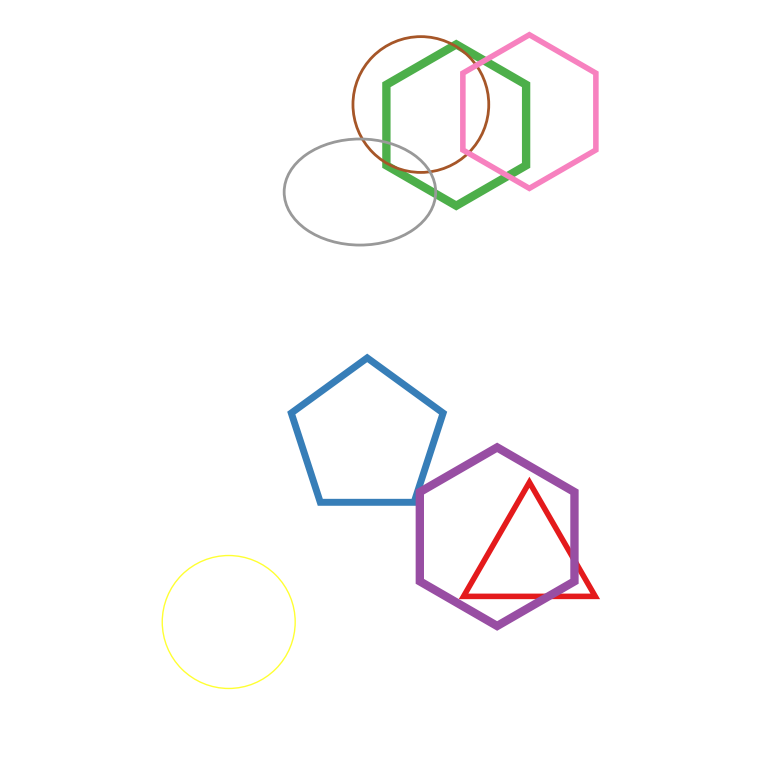[{"shape": "triangle", "thickness": 2, "radius": 0.49, "center": [0.688, 0.275]}, {"shape": "pentagon", "thickness": 2.5, "radius": 0.52, "center": [0.477, 0.432]}, {"shape": "hexagon", "thickness": 3, "radius": 0.52, "center": [0.593, 0.838]}, {"shape": "hexagon", "thickness": 3, "radius": 0.58, "center": [0.646, 0.303]}, {"shape": "circle", "thickness": 0.5, "radius": 0.43, "center": [0.297, 0.192]}, {"shape": "circle", "thickness": 1, "radius": 0.44, "center": [0.547, 0.864]}, {"shape": "hexagon", "thickness": 2, "radius": 0.5, "center": [0.687, 0.855]}, {"shape": "oval", "thickness": 1, "radius": 0.49, "center": [0.467, 0.751]}]